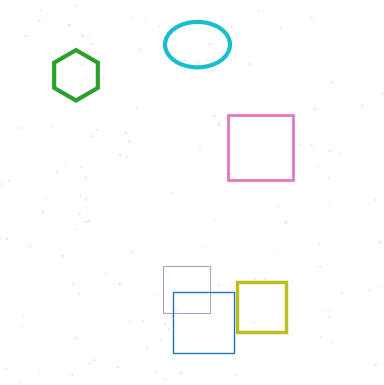[{"shape": "square", "thickness": 1, "radius": 0.39, "center": [0.528, 0.163]}, {"shape": "hexagon", "thickness": 3, "radius": 0.33, "center": [0.197, 0.804]}, {"shape": "square", "thickness": 0.5, "radius": 0.31, "center": [0.485, 0.248]}, {"shape": "square", "thickness": 2, "radius": 0.42, "center": [0.677, 0.618]}, {"shape": "square", "thickness": 2.5, "radius": 0.32, "center": [0.679, 0.202]}, {"shape": "oval", "thickness": 3, "radius": 0.42, "center": [0.513, 0.884]}]